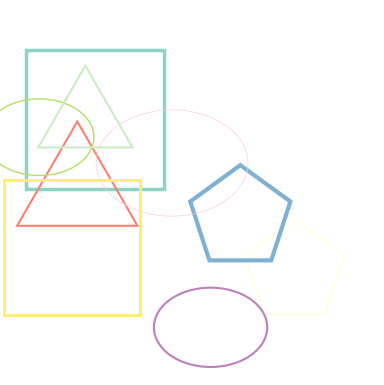[{"shape": "square", "thickness": 2.5, "radius": 0.9, "center": [0.246, 0.69]}, {"shape": "pentagon", "thickness": 0.5, "radius": 0.68, "center": [0.765, 0.294]}, {"shape": "triangle", "thickness": 1.5, "radius": 0.9, "center": [0.201, 0.504]}, {"shape": "pentagon", "thickness": 3, "radius": 0.68, "center": [0.624, 0.434]}, {"shape": "oval", "thickness": 1, "radius": 0.71, "center": [0.102, 0.644]}, {"shape": "oval", "thickness": 0.5, "radius": 0.99, "center": [0.447, 0.577]}, {"shape": "oval", "thickness": 1.5, "radius": 0.74, "center": [0.547, 0.15]}, {"shape": "triangle", "thickness": 1.5, "radius": 0.71, "center": [0.222, 0.688]}, {"shape": "square", "thickness": 2, "radius": 0.88, "center": [0.187, 0.357]}]